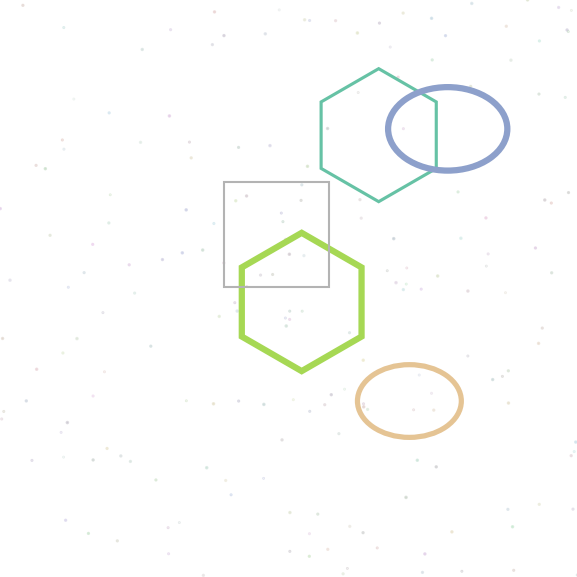[{"shape": "hexagon", "thickness": 1.5, "radius": 0.58, "center": [0.656, 0.765]}, {"shape": "oval", "thickness": 3, "radius": 0.52, "center": [0.775, 0.776]}, {"shape": "hexagon", "thickness": 3, "radius": 0.6, "center": [0.522, 0.476]}, {"shape": "oval", "thickness": 2.5, "radius": 0.45, "center": [0.709, 0.305]}, {"shape": "square", "thickness": 1, "radius": 0.45, "center": [0.479, 0.593]}]